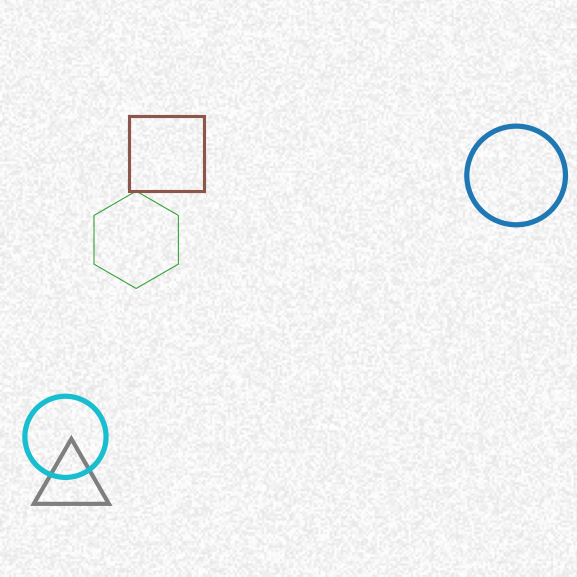[{"shape": "circle", "thickness": 2.5, "radius": 0.43, "center": [0.894, 0.695]}, {"shape": "hexagon", "thickness": 0.5, "radius": 0.42, "center": [0.236, 0.584]}, {"shape": "square", "thickness": 1.5, "radius": 0.32, "center": [0.288, 0.734]}, {"shape": "triangle", "thickness": 2, "radius": 0.38, "center": [0.124, 0.164]}, {"shape": "circle", "thickness": 2.5, "radius": 0.35, "center": [0.113, 0.243]}]